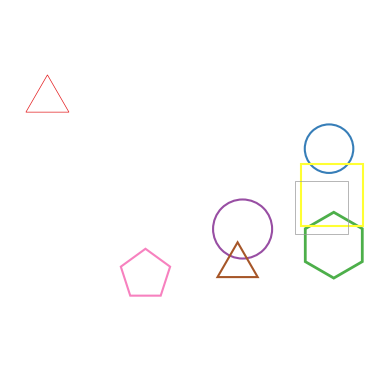[{"shape": "triangle", "thickness": 0.5, "radius": 0.32, "center": [0.123, 0.741]}, {"shape": "circle", "thickness": 1.5, "radius": 0.32, "center": [0.855, 0.614]}, {"shape": "hexagon", "thickness": 2, "radius": 0.43, "center": [0.867, 0.363]}, {"shape": "circle", "thickness": 1.5, "radius": 0.38, "center": [0.63, 0.405]}, {"shape": "square", "thickness": 1.5, "radius": 0.4, "center": [0.862, 0.494]}, {"shape": "triangle", "thickness": 1.5, "radius": 0.3, "center": [0.617, 0.31]}, {"shape": "pentagon", "thickness": 1.5, "radius": 0.34, "center": [0.378, 0.287]}, {"shape": "square", "thickness": 0.5, "radius": 0.34, "center": [0.836, 0.461]}]